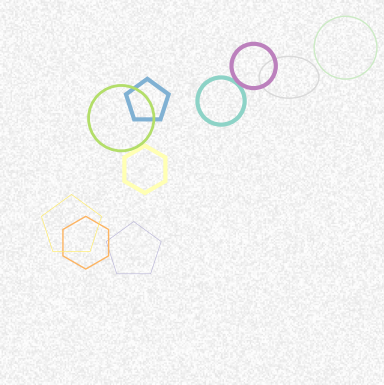[{"shape": "circle", "thickness": 3, "radius": 0.31, "center": [0.574, 0.738]}, {"shape": "hexagon", "thickness": 3, "radius": 0.31, "center": [0.376, 0.56]}, {"shape": "pentagon", "thickness": 0.5, "radius": 0.37, "center": [0.347, 0.35]}, {"shape": "pentagon", "thickness": 3, "radius": 0.29, "center": [0.383, 0.737]}, {"shape": "hexagon", "thickness": 1, "radius": 0.34, "center": [0.223, 0.37]}, {"shape": "circle", "thickness": 2, "radius": 0.42, "center": [0.315, 0.693]}, {"shape": "oval", "thickness": 1, "radius": 0.39, "center": [0.751, 0.799]}, {"shape": "circle", "thickness": 3, "radius": 0.29, "center": [0.659, 0.829]}, {"shape": "circle", "thickness": 1, "radius": 0.41, "center": [0.897, 0.876]}, {"shape": "pentagon", "thickness": 0.5, "radius": 0.41, "center": [0.186, 0.413]}]